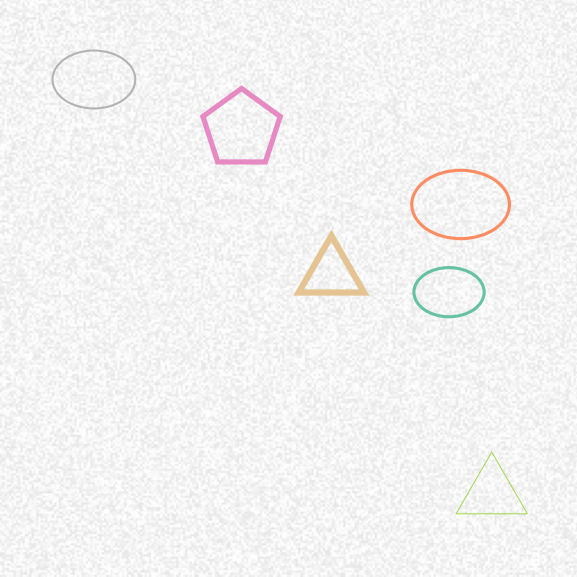[{"shape": "oval", "thickness": 1.5, "radius": 0.3, "center": [0.778, 0.493]}, {"shape": "oval", "thickness": 1.5, "radius": 0.42, "center": [0.798, 0.645]}, {"shape": "pentagon", "thickness": 2.5, "radius": 0.35, "center": [0.418, 0.776]}, {"shape": "triangle", "thickness": 0.5, "radius": 0.36, "center": [0.852, 0.145]}, {"shape": "triangle", "thickness": 3, "radius": 0.33, "center": [0.574, 0.525]}, {"shape": "oval", "thickness": 1, "radius": 0.36, "center": [0.163, 0.861]}]